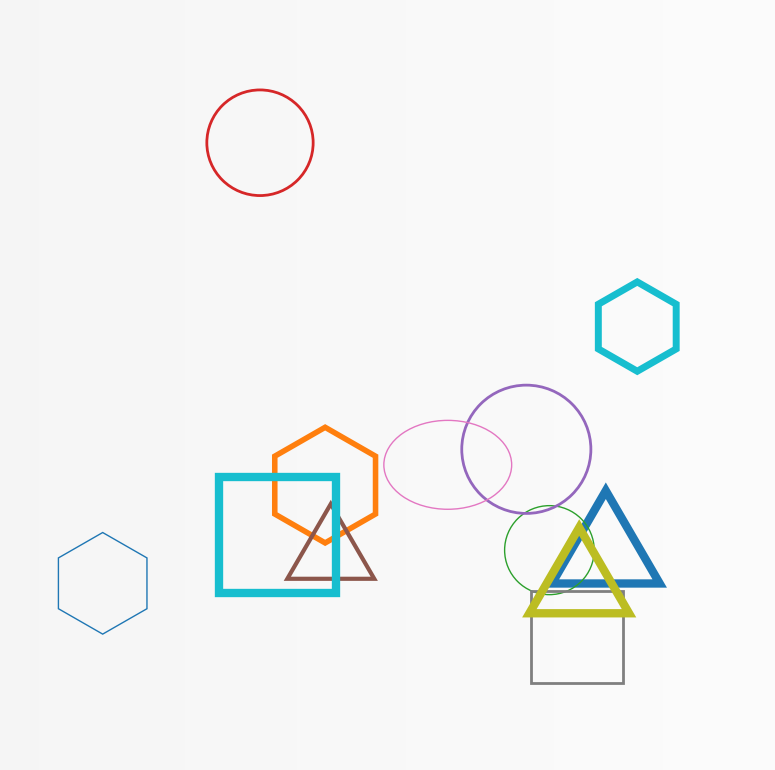[{"shape": "hexagon", "thickness": 0.5, "radius": 0.33, "center": [0.133, 0.242]}, {"shape": "triangle", "thickness": 3, "radius": 0.4, "center": [0.782, 0.282]}, {"shape": "hexagon", "thickness": 2, "radius": 0.38, "center": [0.42, 0.37]}, {"shape": "circle", "thickness": 0.5, "radius": 0.29, "center": [0.709, 0.286]}, {"shape": "circle", "thickness": 1, "radius": 0.34, "center": [0.335, 0.815]}, {"shape": "circle", "thickness": 1, "radius": 0.42, "center": [0.679, 0.417]}, {"shape": "triangle", "thickness": 1.5, "radius": 0.32, "center": [0.427, 0.281]}, {"shape": "oval", "thickness": 0.5, "radius": 0.41, "center": [0.578, 0.396]}, {"shape": "square", "thickness": 1, "radius": 0.3, "center": [0.744, 0.173]}, {"shape": "triangle", "thickness": 3, "radius": 0.37, "center": [0.747, 0.241]}, {"shape": "square", "thickness": 3, "radius": 0.38, "center": [0.358, 0.305]}, {"shape": "hexagon", "thickness": 2.5, "radius": 0.29, "center": [0.822, 0.576]}]